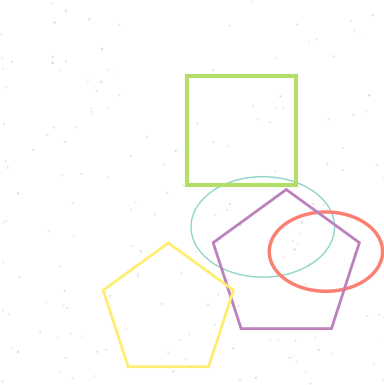[{"shape": "oval", "thickness": 1, "radius": 0.93, "center": [0.683, 0.411]}, {"shape": "oval", "thickness": 2.5, "radius": 0.74, "center": [0.847, 0.346]}, {"shape": "square", "thickness": 3, "radius": 0.71, "center": [0.627, 0.661]}, {"shape": "pentagon", "thickness": 2, "radius": 1.0, "center": [0.744, 0.308]}, {"shape": "pentagon", "thickness": 2, "radius": 0.89, "center": [0.437, 0.191]}]